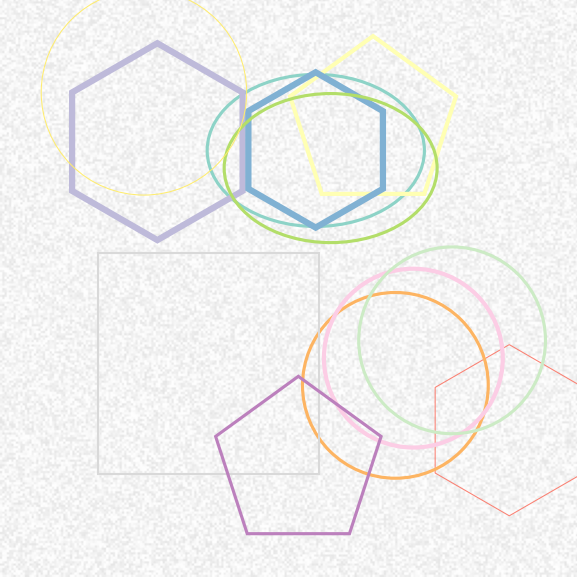[{"shape": "oval", "thickness": 1.5, "radius": 0.94, "center": [0.547, 0.739]}, {"shape": "pentagon", "thickness": 2, "radius": 0.76, "center": [0.646, 0.786]}, {"shape": "hexagon", "thickness": 3, "radius": 0.85, "center": [0.272, 0.754]}, {"shape": "hexagon", "thickness": 0.5, "radius": 0.74, "center": [0.882, 0.254]}, {"shape": "hexagon", "thickness": 3, "radius": 0.67, "center": [0.547, 0.74]}, {"shape": "circle", "thickness": 1.5, "radius": 0.8, "center": [0.685, 0.332]}, {"shape": "oval", "thickness": 1.5, "radius": 0.92, "center": [0.573, 0.708]}, {"shape": "circle", "thickness": 2, "radius": 0.77, "center": [0.716, 0.379]}, {"shape": "square", "thickness": 1, "radius": 0.95, "center": [0.361, 0.37]}, {"shape": "pentagon", "thickness": 1.5, "radius": 0.75, "center": [0.517, 0.197]}, {"shape": "circle", "thickness": 1.5, "radius": 0.81, "center": [0.783, 0.41]}, {"shape": "circle", "thickness": 0.5, "radius": 0.89, "center": [0.249, 0.839]}]